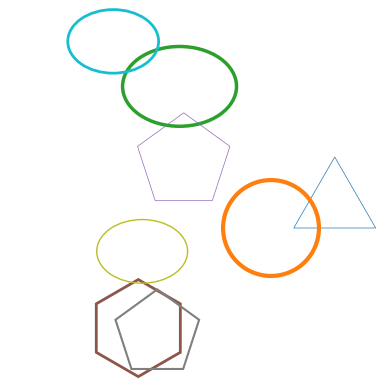[{"shape": "triangle", "thickness": 0.5, "radius": 0.61, "center": [0.869, 0.469]}, {"shape": "circle", "thickness": 3, "radius": 0.62, "center": [0.704, 0.408]}, {"shape": "oval", "thickness": 2.5, "radius": 0.74, "center": [0.466, 0.776]}, {"shape": "pentagon", "thickness": 0.5, "radius": 0.63, "center": [0.477, 0.581]}, {"shape": "hexagon", "thickness": 2, "radius": 0.63, "center": [0.359, 0.148]}, {"shape": "pentagon", "thickness": 1.5, "radius": 0.57, "center": [0.409, 0.134]}, {"shape": "oval", "thickness": 1, "radius": 0.59, "center": [0.369, 0.347]}, {"shape": "oval", "thickness": 2, "radius": 0.59, "center": [0.294, 0.893]}]